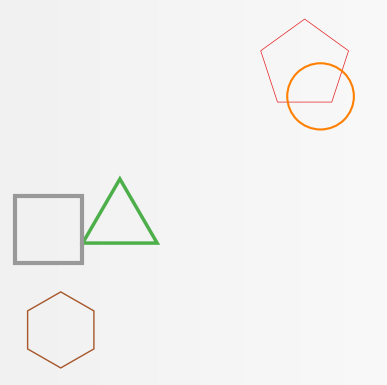[{"shape": "pentagon", "thickness": 0.5, "radius": 0.6, "center": [0.786, 0.831]}, {"shape": "triangle", "thickness": 2.5, "radius": 0.56, "center": [0.309, 0.424]}, {"shape": "circle", "thickness": 1.5, "radius": 0.43, "center": [0.827, 0.75]}, {"shape": "hexagon", "thickness": 1, "radius": 0.49, "center": [0.157, 0.143]}, {"shape": "square", "thickness": 3, "radius": 0.43, "center": [0.124, 0.404]}]